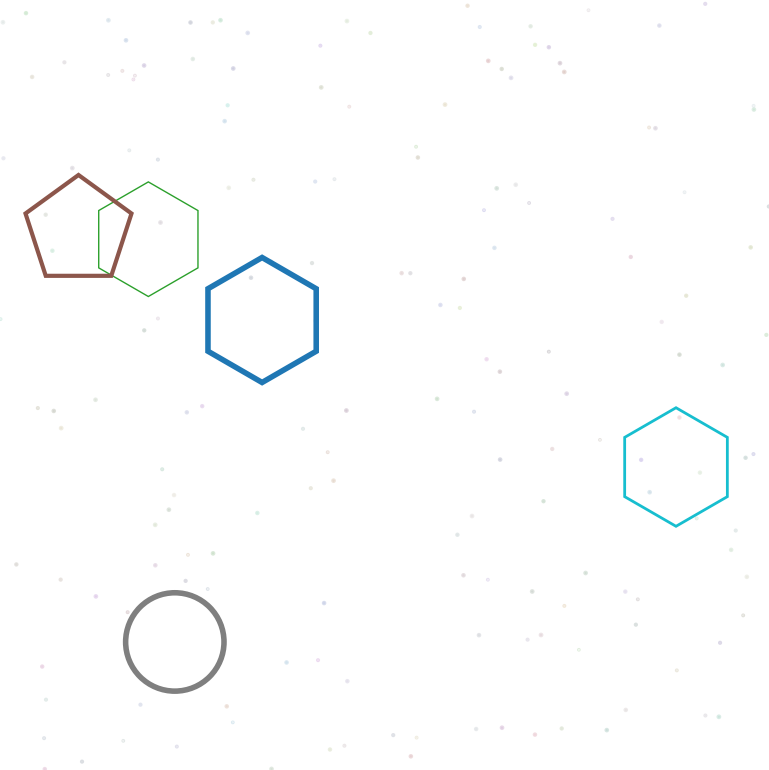[{"shape": "hexagon", "thickness": 2, "radius": 0.41, "center": [0.34, 0.584]}, {"shape": "hexagon", "thickness": 0.5, "radius": 0.37, "center": [0.193, 0.689]}, {"shape": "pentagon", "thickness": 1.5, "radius": 0.36, "center": [0.102, 0.7]}, {"shape": "circle", "thickness": 2, "radius": 0.32, "center": [0.227, 0.166]}, {"shape": "hexagon", "thickness": 1, "radius": 0.38, "center": [0.878, 0.393]}]